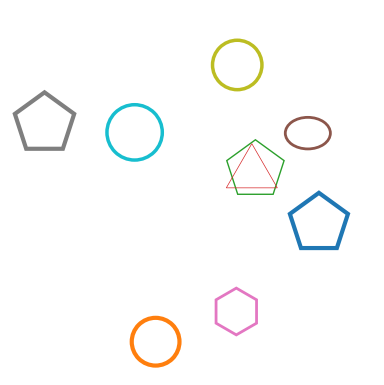[{"shape": "pentagon", "thickness": 3, "radius": 0.4, "center": [0.828, 0.42]}, {"shape": "circle", "thickness": 3, "radius": 0.31, "center": [0.404, 0.112]}, {"shape": "pentagon", "thickness": 1, "radius": 0.39, "center": [0.663, 0.559]}, {"shape": "triangle", "thickness": 0.5, "radius": 0.38, "center": [0.654, 0.55]}, {"shape": "oval", "thickness": 2, "radius": 0.29, "center": [0.8, 0.654]}, {"shape": "hexagon", "thickness": 2, "radius": 0.3, "center": [0.614, 0.191]}, {"shape": "pentagon", "thickness": 3, "radius": 0.41, "center": [0.116, 0.679]}, {"shape": "circle", "thickness": 2.5, "radius": 0.32, "center": [0.616, 0.831]}, {"shape": "circle", "thickness": 2.5, "radius": 0.36, "center": [0.35, 0.656]}]